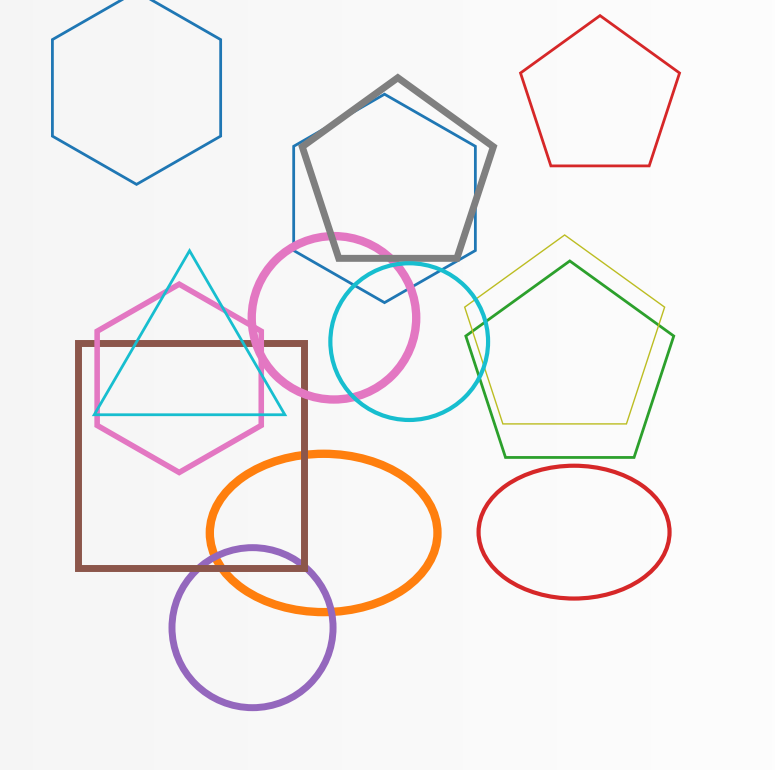[{"shape": "hexagon", "thickness": 1, "radius": 0.63, "center": [0.176, 0.886]}, {"shape": "hexagon", "thickness": 1, "radius": 0.68, "center": [0.496, 0.742]}, {"shape": "oval", "thickness": 3, "radius": 0.73, "center": [0.418, 0.308]}, {"shape": "pentagon", "thickness": 1, "radius": 0.71, "center": [0.735, 0.52]}, {"shape": "pentagon", "thickness": 1, "radius": 0.54, "center": [0.774, 0.872]}, {"shape": "oval", "thickness": 1.5, "radius": 0.62, "center": [0.741, 0.309]}, {"shape": "circle", "thickness": 2.5, "radius": 0.52, "center": [0.326, 0.185]}, {"shape": "square", "thickness": 2.5, "radius": 0.73, "center": [0.246, 0.408]}, {"shape": "hexagon", "thickness": 2, "radius": 0.61, "center": [0.231, 0.509]}, {"shape": "circle", "thickness": 3, "radius": 0.53, "center": [0.431, 0.587]}, {"shape": "pentagon", "thickness": 2.5, "radius": 0.65, "center": [0.513, 0.769]}, {"shape": "pentagon", "thickness": 0.5, "radius": 0.68, "center": [0.729, 0.559]}, {"shape": "circle", "thickness": 1.5, "radius": 0.51, "center": [0.528, 0.556]}, {"shape": "triangle", "thickness": 1, "radius": 0.71, "center": [0.245, 0.532]}]